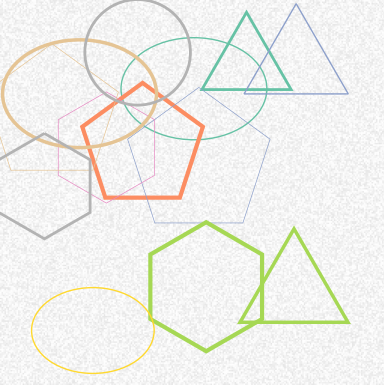[{"shape": "oval", "thickness": 1, "radius": 0.95, "center": [0.504, 0.77]}, {"shape": "triangle", "thickness": 2, "radius": 0.67, "center": [0.64, 0.834]}, {"shape": "pentagon", "thickness": 3, "radius": 0.82, "center": [0.37, 0.62]}, {"shape": "triangle", "thickness": 1, "radius": 0.78, "center": [0.769, 0.834]}, {"shape": "pentagon", "thickness": 0.5, "radius": 0.97, "center": [0.517, 0.578]}, {"shape": "hexagon", "thickness": 0.5, "radius": 0.72, "center": [0.276, 0.617]}, {"shape": "hexagon", "thickness": 3, "radius": 0.84, "center": [0.536, 0.255]}, {"shape": "triangle", "thickness": 2.5, "radius": 0.81, "center": [0.764, 0.244]}, {"shape": "oval", "thickness": 1, "radius": 0.8, "center": [0.241, 0.142]}, {"shape": "pentagon", "thickness": 0.5, "radius": 0.91, "center": [0.135, 0.705]}, {"shape": "oval", "thickness": 2.5, "radius": 1.0, "center": [0.207, 0.757]}, {"shape": "hexagon", "thickness": 2, "radius": 0.68, "center": [0.115, 0.517]}, {"shape": "circle", "thickness": 2, "radius": 0.69, "center": [0.357, 0.864]}]